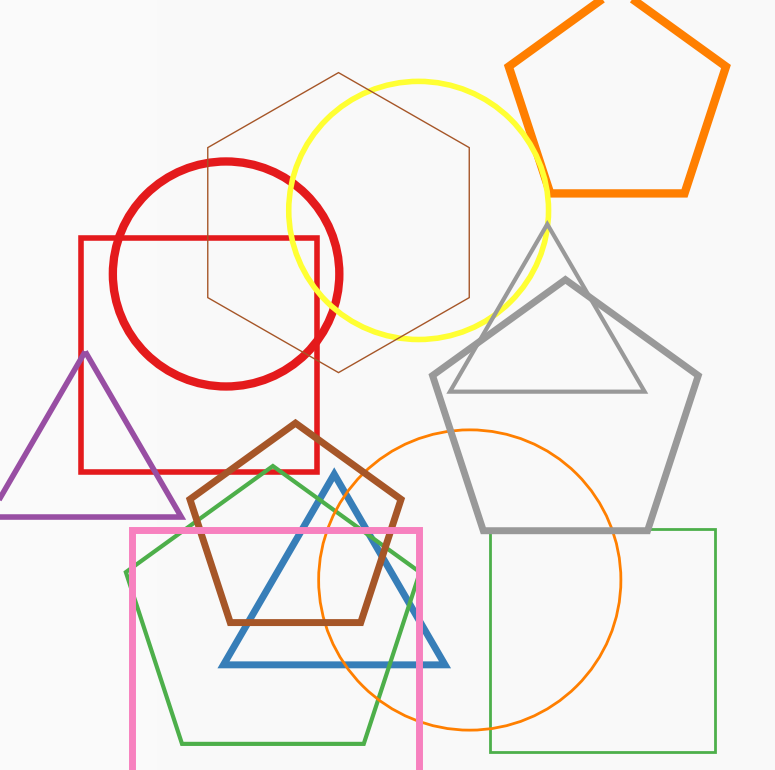[{"shape": "square", "thickness": 2, "radius": 0.76, "center": [0.257, 0.539]}, {"shape": "circle", "thickness": 3, "radius": 0.73, "center": [0.292, 0.644]}, {"shape": "triangle", "thickness": 2.5, "radius": 0.83, "center": [0.431, 0.219]}, {"shape": "square", "thickness": 1, "radius": 0.72, "center": [0.778, 0.168]}, {"shape": "pentagon", "thickness": 1.5, "radius": 1.0, "center": [0.352, 0.195]}, {"shape": "triangle", "thickness": 2, "radius": 0.72, "center": [0.11, 0.4]}, {"shape": "pentagon", "thickness": 3, "radius": 0.74, "center": [0.797, 0.868]}, {"shape": "circle", "thickness": 1, "radius": 0.97, "center": [0.606, 0.247]}, {"shape": "circle", "thickness": 2, "radius": 0.84, "center": [0.54, 0.727]}, {"shape": "hexagon", "thickness": 0.5, "radius": 0.97, "center": [0.437, 0.711]}, {"shape": "pentagon", "thickness": 2.5, "radius": 0.72, "center": [0.381, 0.307]}, {"shape": "square", "thickness": 2.5, "radius": 0.92, "center": [0.355, 0.127]}, {"shape": "triangle", "thickness": 1.5, "radius": 0.73, "center": [0.706, 0.564]}, {"shape": "pentagon", "thickness": 2.5, "radius": 0.9, "center": [0.73, 0.457]}]